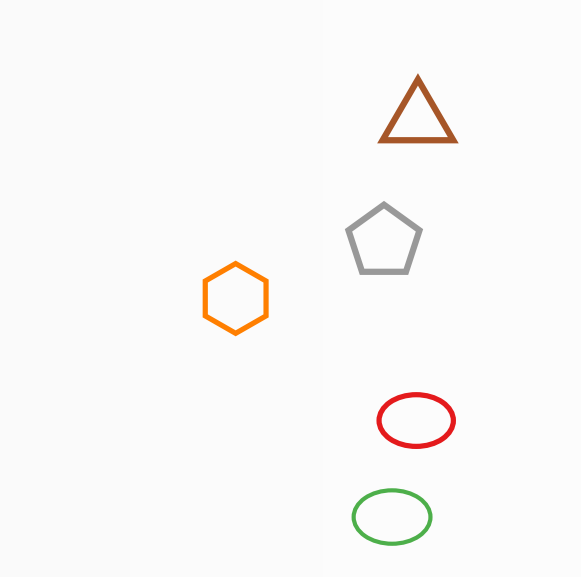[{"shape": "oval", "thickness": 2.5, "radius": 0.32, "center": [0.716, 0.271]}, {"shape": "oval", "thickness": 2, "radius": 0.33, "center": [0.675, 0.104]}, {"shape": "hexagon", "thickness": 2.5, "radius": 0.3, "center": [0.405, 0.482]}, {"shape": "triangle", "thickness": 3, "radius": 0.35, "center": [0.719, 0.791]}, {"shape": "pentagon", "thickness": 3, "radius": 0.32, "center": [0.661, 0.58]}]